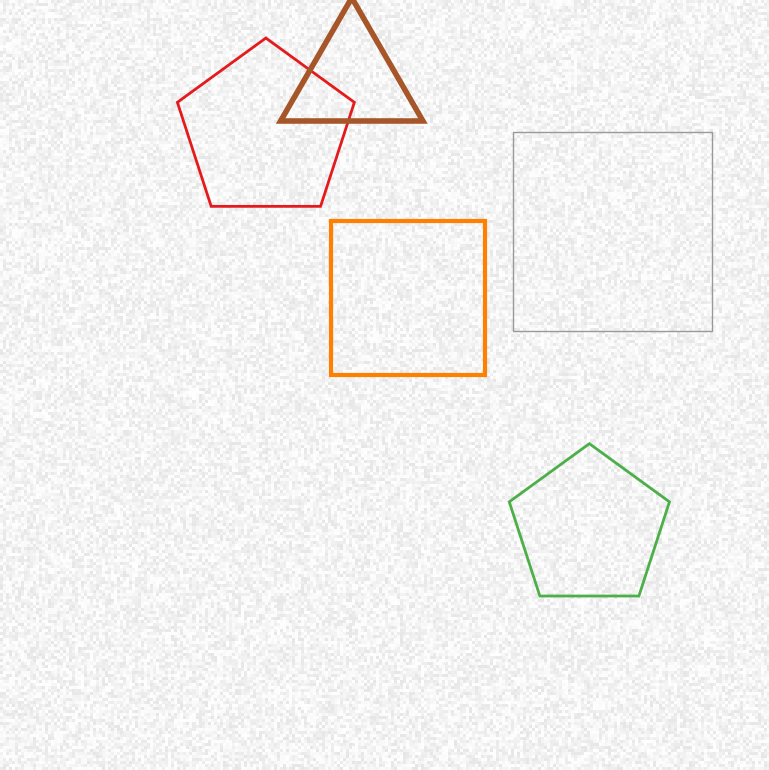[{"shape": "pentagon", "thickness": 1, "radius": 0.6, "center": [0.345, 0.83]}, {"shape": "pentagon", "thickness": 1, "radius": 0.55, "center": [0.765, 0.314]}, {"shape": "square", "thickness": 1.5, "radius": 0.5, "center": [0.53, 0.613]}, {"shape": "triangle", "thickness": 2, "radius": 0.53, "center": [0.457, 0.896]}, {"shape": "square", "thickness": 0.5, "radius": 0.65, "center": [0.796, 0.699]}]